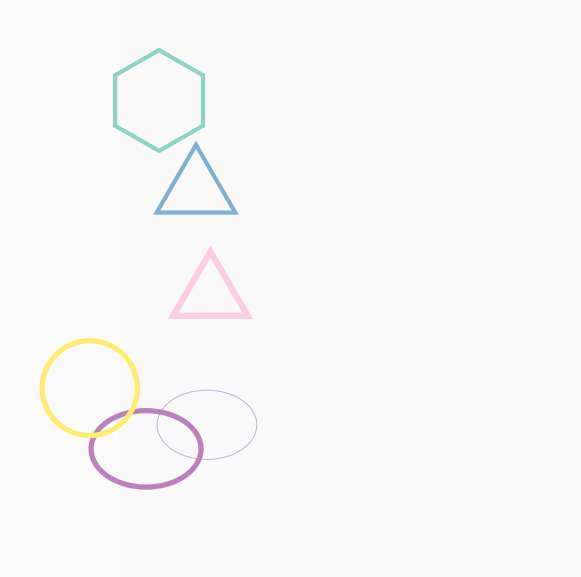[{"shape": "hexagon", "thickness": 2, "radius": 0.44, "center": [0.274, 0.825]}, {"shape": "oval", "thickness": 0.5, "radius": 0.43, "center": [0.356, 0.264]}, {"shape": "triangle", "thickness": 2, "radius": 0.39, "center": [0.337, 0.67]}, {"shape": "triangle", "thickness": 3, "radius": 0.37, "center": [0.362, 0.489]}, {"shape": "oval", "thickness": 2.5, "radius": 0.47, "center": [0.251, 0.222]}, {"shape": "circle", "thickness": 2.5, "radius": 0.41, "center": [0.154, 0.327]}]